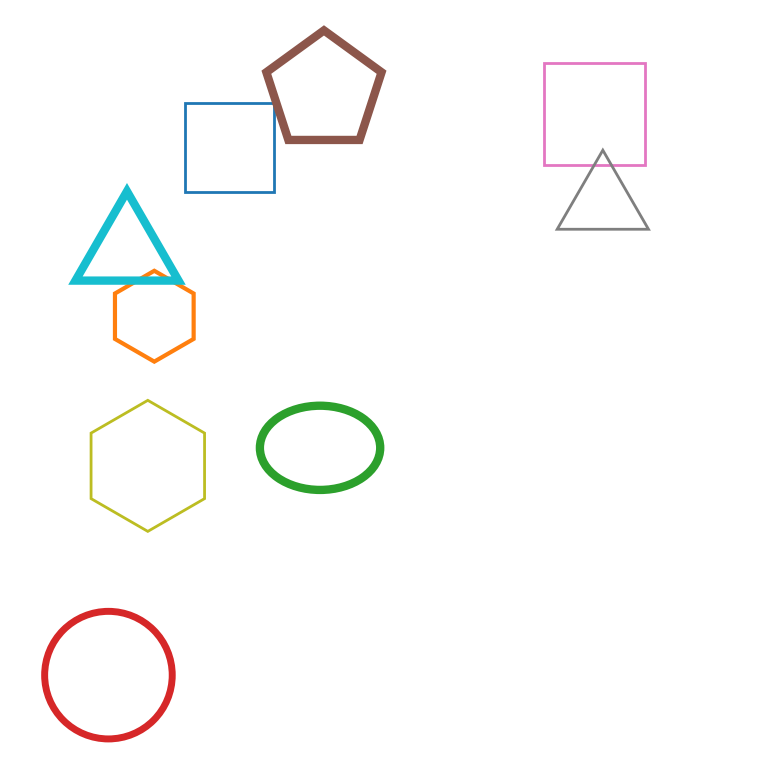[{"shape": "square", "thickness": 1, "radius": 0.29, "center": [0.298, 0.808]}, {"shape": "hexagon", "thickness": 1.5, "radius": 0.29, "center": [0.2, 0.589]}, {"shape": "oval", "thickness": 3, "radius": 0.39, "center": [0.416, 0.418]}, {"shape": "circle", "thickness": 2.5, "radius": 0.41, "center": [0.141, 0.123]}, {"shape": "pentagon", "thickness": 3, "radius": 0.39, "center": [0.421, 0.882]}, {"shape": "square", "thickness": 1, "radius": 0.33, "center": [0.772, 0.852]}, {"shape": "triangle", "thickness": 1, "radius": 0.34, "center": [0.783, 0.736]}, {"shape": "hexagon", "thickness": 1, "radius": 0.43, "center": [0.192, 0.395]}, {"shape": "triangle", "thickness": 3, "radius": 0.39, "center": [0.165, 0.674]}]